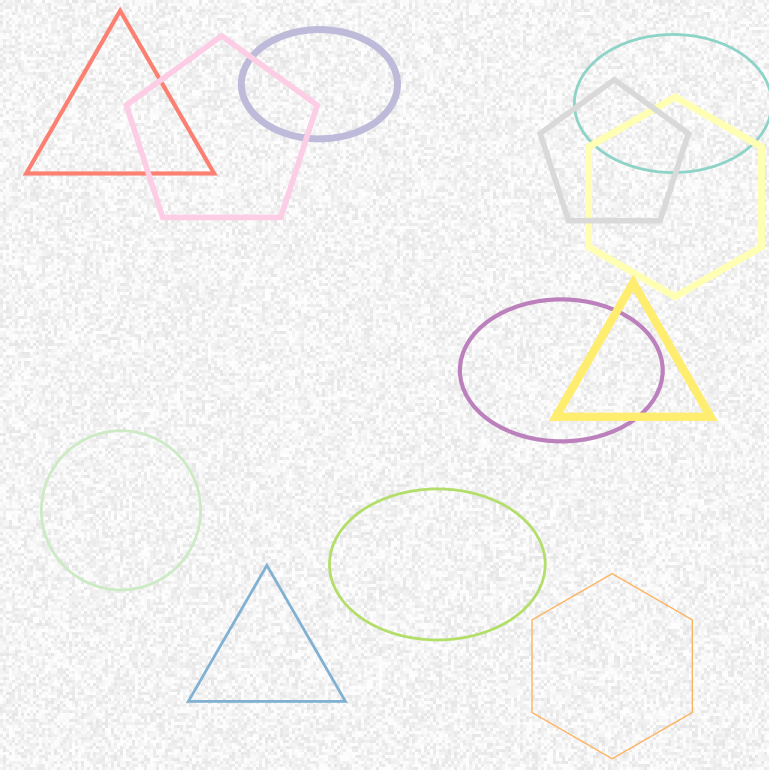[{"shape": "oval", "thickness": 1, "radius": 0.64, "center": [0.874, 0.866]}, {"shape": "hexagon", "thickness": 2.5, "radius": 0.65, "center": [0.877, 0.744]}, {"shape": "oval", "thickness": 2.5, "radius": 0.51, "center": [0.415, 0.891]}, {"shape": "triangle", "thickness": 1.5, "radius": 0.7, "center": [0.156, 0.845]}, {"shape": "triangle", "thickness": 1, "radius": 0.59, "center": [0.347, 0.148]}, {"shape": "hexagon", "thickness": 0.5, "radius": 0.6, "center": [0.795, 0.135]}, {"shape": "oval", "thickness": 1, "radius": 0.7, "center": [0.568, 0.267]}, {"shape": "pentagon", "thickness": 2, "radius": 0.65, "center": [0.288, 0.823]}, {"shape": "pentagon", "thickness": 2, "radius": 0.51, "center": [0.798, 0.795]}, {"shape": "oval", "thickness": 1.5, "radius": 0.66, "center": [0.729, 0.519]}, {"shape": "circle", "thickness": 1, "radius": 0.52, "center": [0.157, 0.337]}, {"shape": "triangle", "thickness": 3, "radius": 0.58, "center": [0.822, 0.517]}]